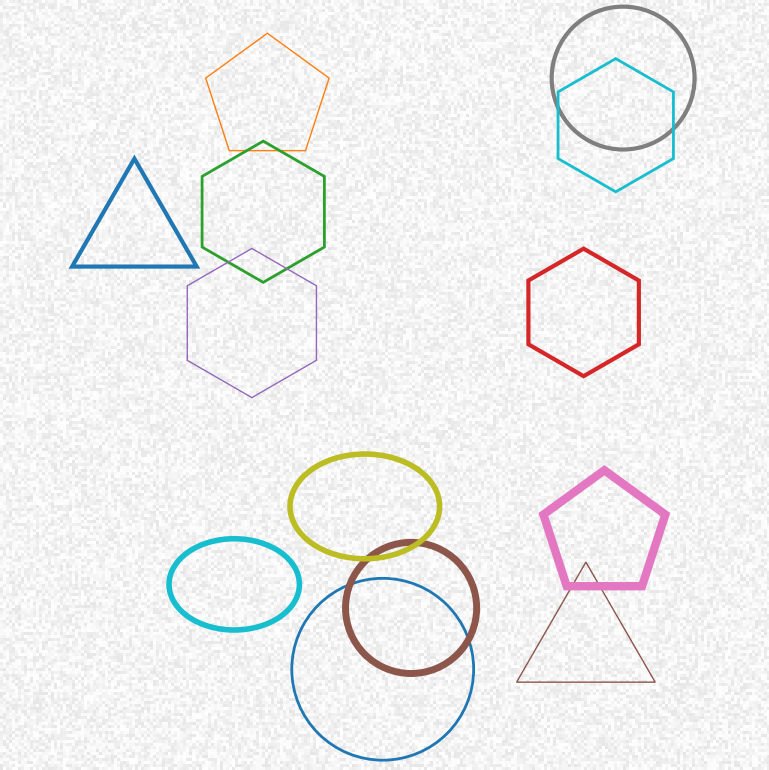[{"shape": "triangle", "thickness": 1.5, "radius": 0.47, "center": [0.175, 0.701]}, {"shape": "circle", "thickness": 1, "radius": 0.59, "center": [0.497, 0.131]}, {"shape": "pentagon", "thickness": 0.5, "radius": 0.42, "center": [0.347, 0.873]}, {"shape": "hexagon", "thickness": 1, "radius": 0.46, "center": [0.342, 0.725]}, {"shape": "hexagon", "thickness": 1.5, "radius": 0.41, "center": [0.758, 0.594]}, {"shape": "hexagon", "thickness": 0.5, "radius": 0.48, "center": [0.327, 0.58]}, {"shape": "circle", "thickness": 2.5, "radius": 0.43, "center": [0.534, 0.21]}, {"shape": "triangle", "thickness": 0.5, "radius": 0.52, "center": [0.761, 0.166]}, {"shape": "pentagon", "thickness": 3, "radius": 0.42, "center": [0.785, 0.306]}, {"shape": "circle", "thickness": 1.5, "radius": 0.46, "center": [0.809, 0.899]}, {"shape": "oval", "thickness": 2, "radius": 0.49, "center": [0.474, 0.342]}, {"shape": "oval", "thickness": 2, "radius": 0.42, "center": [0.304, 0.241]}, {"shape": "hexagon", "thickness": 1, "radius": 0.43, "center": [0.8, 0.837]}]